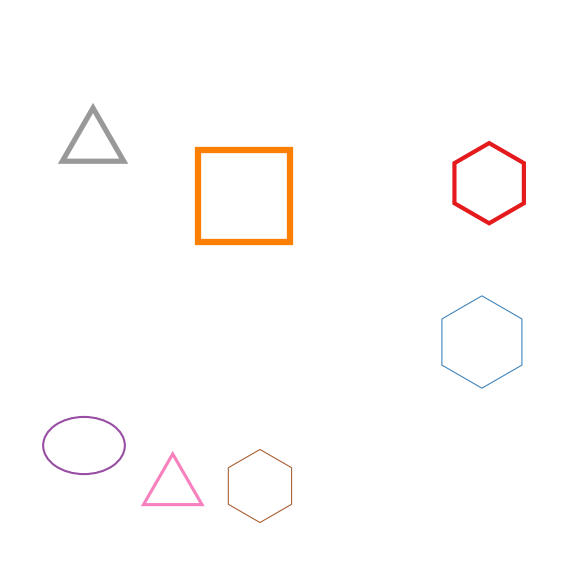[{"shape": "hexagon", "thickness": 2, "radius": 0.35, "center": [0.847, 0.682]}, {"shape": "hexagon", "thickness": 0.5, "radius": 0.4, "center": [0.834, 0.407]}, {"shape": "oval", "thickness": 1, "radius": 0.35, "center": [0.145, 0.228]}, {"shape": "square", "thickness": 3, "radius": 0.4, "center": [0.423, 0.66]}, {"shape": "hexagon", "thickness": 0.5, "radius": 0.32, "center": [0.45, 0.158]}, {"shape": "triangle", "thickness": 1.5, "radius": 0.29, "center": [0.299, 0.155]}, {"shape": "triangle", "thickness": 2.5, "radius": 0.31, "center": [0.161, 0.751]}]